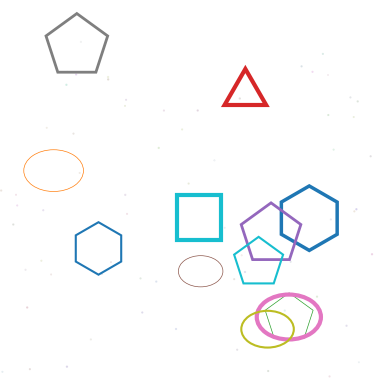[{"shape": "hexagon", "thickness": 2.5, "radius": 0.42, "center": [0.803, 0.433]}, {"shape": "hexagon", "thickness": 1.5, "radius": 0.34, "center": [0.256, 0.355]}, {"shape": "oval", "thickness": 0.5, "radius": 0.39, "center": [0.139, 0.557]}, {"shape": "pentagon", "thickness": 0.5, "radius": 0.33, "center": [0.751, 0.174]}, {"shape": "triangle", "thickness": 3, "radius": 0.31, "center": [0.637, 0.758]}, {"shape": "pentagon", "thickness": 2, "radius": 0.41, "center": [0.704, 0.392]}, {"shape": "oval", "thickness": 0.5, "radius": 0.29, "center": [0.521, 0.295]}, {"shape": "oval", "thickness": 3, "radius": 0.42, "center": [0.75, 0.177]}, {"shape": "pentagon", "thickness": 2, "radius": 0.42, "center": [0.2, 0.881]}, {"shape": "oval", "thickness": 1.5, "radius": 0.34, "center": [0.695, 0.145]}, {"shape": "pentagon", "thickness": 1.5, "radius": 0.33, "center": [0.672, 0.318]}, {"shape": "square", "thickness": 3, "radius": 0.29, "center": [0.517, 0.435]}]